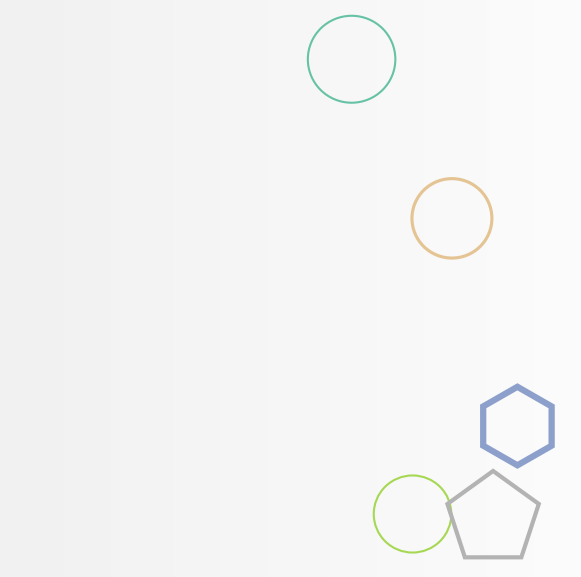[{"shape": "circle", "thickness": 1, "radius": 0.38, "center": [0.605, 0.897]}, {"shape": "hexagon", "thickness": 3, "radius": 0.34, "center": [0.89, 0.261]}, {"shape": "circle", "thickness": 1, "radius": 0.33, "center": [0.71, 0.109]}, {"shape": "circle", "thickness": 1.5, "radius": 0.34, "center": [0.778, 0.621]}, {"shape": "pentagon", "thickness": 2, "radius": 0.41, "center": [0.848, 0.101]}]